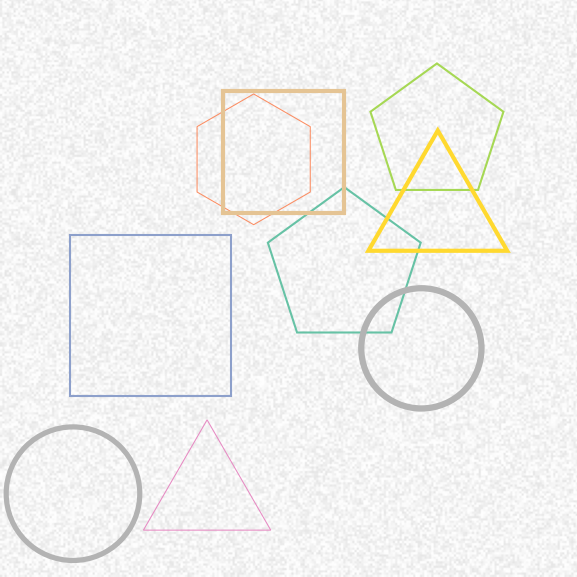[{"shape": "pentagon", "thickness": 1, "radius": 0.7, "center": [0.596, 0.536]}, {"shape": "hexagon", "thickness": 0.5, "radius": 0.57, "center": [0.439, 0.723]}, {"shape": "square", "thickness": 1, "radius": 0.7, "center": [0.261, 0.453]}, {"shape": "triangle", "thickness": 0.5, "radius": 0.64, "center": [0.359, 0.145]}, {"shape": "pentagon", "thickness": 1, "radius": 0.61, "center": [0.757, 0.768]}, {"shape": "triangle", "thickness": 2, "radius": 0.69, "center": [0.758, 0.634]}, {"shape": "square", "thickness": 2, "radius": 0.53, "center": [0.491, 0.736]}, {"shape": "circle", "thickness": 2.5, "radius": 0.58, "center": [0.126, 0.144]}, {"shape": "circle", "thickness": 3, "radius": 0.52, "center": [0.73, 0.396]}]